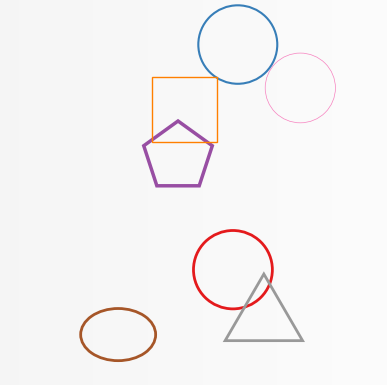[{"shape": "circle", "thickness": 2, "radius": 0.51, "center": [0.601, 0.3]}, {"shape": "circle", "thickness": 1.5, "radius": 0.51, "center": [0.614, 0.884]}, {"shape": "pentagon", "thickness": 2.5, "radius": 0.47, "center": [0.459, 0.593]}, {"shape": "square", "thickness": 1, "radius": 0.42, "center": [0.476, 0.716]}, {"shape": "oval", "thickness": 2, "radius": 0.48, "center": [0.305, 0.131]}, {"shape": "circle", "thickness": 0.5, "radius": 0.45, "center": [0.775, 0.772]}, {"shape": "triangle", "thickness": 2, "radius": 0.58, "center": [0.681, 0.173]}]